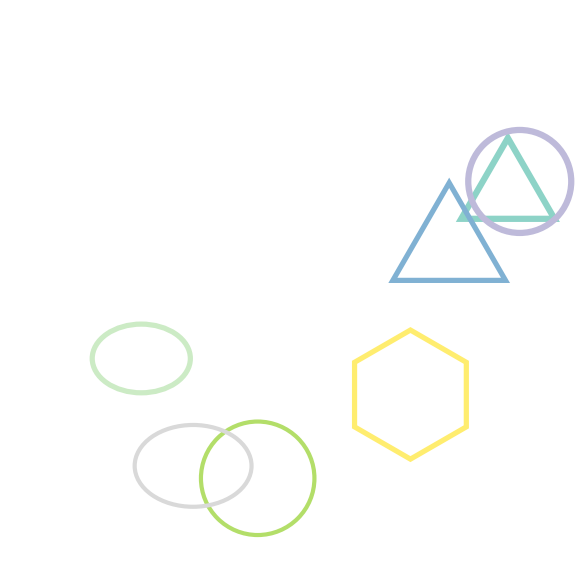[{"shape": "triangle", "thickness": 3, "radius": 0.47, "center": [0.879, 0.667]}, {"shape": "circle", "thickness": 3, "radius": 0.45, "center": [0.9, 0.685]}, {"shape": "triangle", "thickness": 2.5, "radius": 0.56, "center": [0.778, 0.57]}, {"shape": "circle", "thickness": 2, "radius": 0.49, "center": [0.446, 0.171]}, {"shape": "oval", "thickness": 2, "radius": 0.51, "center": [0.334, 0.192]}, {"shape": "oval", "thickness": 2.5, "radius": 0.42, "center": [0.245, 0.378]}, {"shape": "hexagon", "thickness": 2.5, "radius": 0.56, "center": [0.711, 0.316]}]